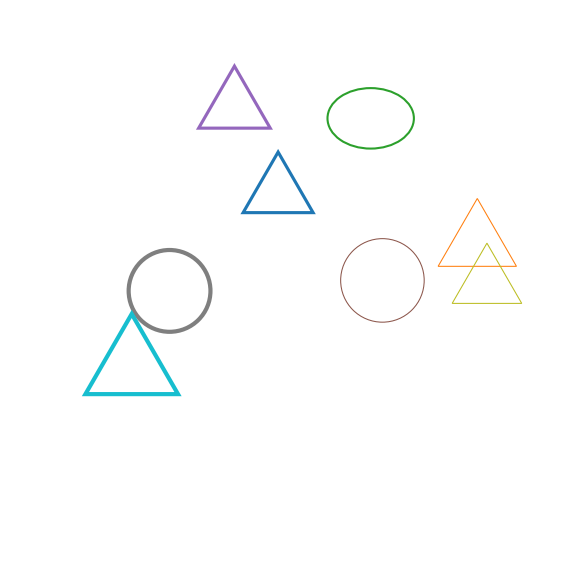[{"shape": "triangle", "thickness": 1.5, "radius": 0.35, "center": [0.482, 0.666]}, {"shape": "triangle", "thickness": 0.5, "radius": 0.39, "center": [0.826, 0.577]}, {"shape": "oval", "thickness": 1, "radius": 0.37, "center": [0.642, 0.794]}, {"shape": "triangle", "thickness": 1.5, "radius": 0.36, "center": [0.406, 0.813]}, {"shape": "circle", "thickness": 0.5, "radius": 0.36, "center": [0.662, 0.514]}, {"shape": "circle", "thickness": 2, "radius": 0.35, "center": [0.294, 0.495]}, {"shape": "triangle", "thickness": 0.5, "radius": 0.35, "center": [0.843, 0.509]}, {"shape": "triangle", "thickness": 2, "radius": 0.46, "center": [0.228, 0.363]}]